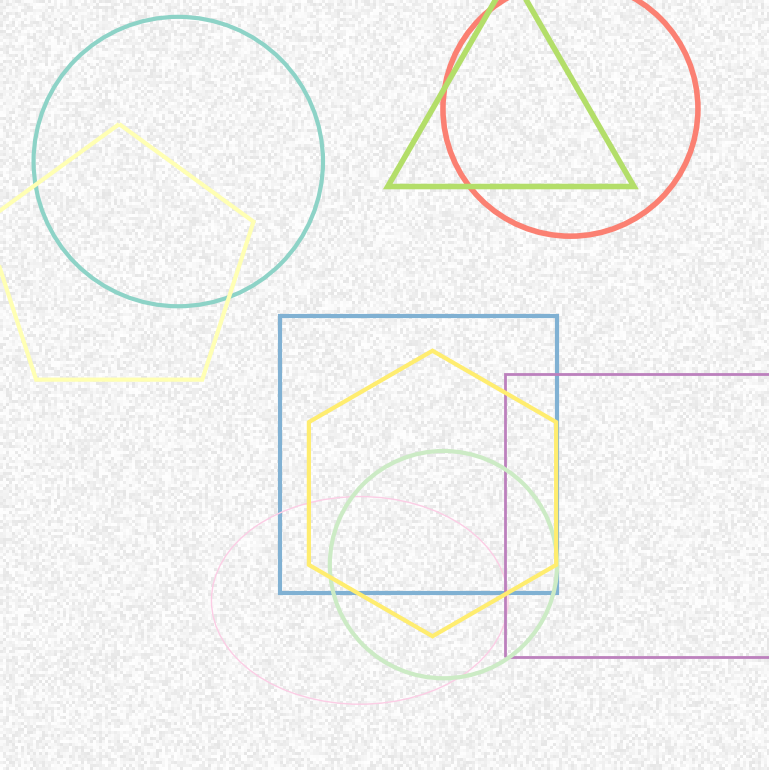[{"shape": "circle", "thickness": 1.5, "radius": 0.94, "center": [0.232, 0.79]}, {"shape": "pentagon", "thickness": 1.5, "radius": 0.92, "center": [0.155, 0.655]}, {"shape": "circle", "thickness": 2, "radius": 0.83, "center": [0.741, 0.859]}, {"shape": "square", "thickness": 1.5, "radius": 0.9, "center": [0.543, 0.41]}, {"shape": "triangle", "thickness": 2, "radius": 0.92, "center": [0.663, 0.85]}, {"shape": "oval", "thickness": 0.5, "radius": 0.96, "center": [0.467, 0.22]}, {"shape": "square", "thickness": 1, "radius": 0.92, "center": [0.839, 0.331]}, {"shape": "circle", "thickness": 1.5, "radius": 0.74, "center": [0.576, 0.267]}, {"shape": "hexagon", "thickness": 1.5, "radius": 0.93, "center": [0.562, 0.359]}]